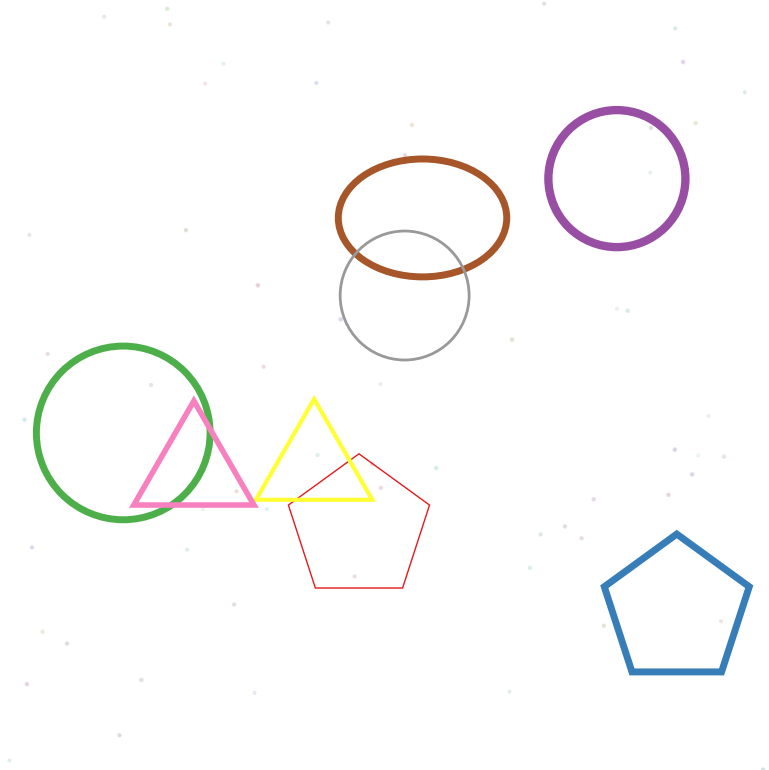[{"shape": "pentagon", "thickness": 0.5, "radius": 0.48, "center": [0.466, 0.314]}, {"shape": "pentagon", "thickness": 2.5, "radius": 0.49, "center": [0.879, 0.207]}, {"shape": "circle", "thickness": 2.5, "radius": 0.56, "center": [0.16, 0.438]}, {"shape": "circle", "thickness": 3, "radius": 0.44, "center": [0.801, 0.768]}, {"shape": "triangle", "thickness": 1.5, "radius": 0.44, "center": [0.408, 0.395]}, {"shape": "oval", "thickness": 2.5, "radius": 0.55, "center": [0.549, 0.717]}, {"shape": "triangle", "thickness": 2, "radius": 0.45, "center": [0.252, 0.389]}, {"shape": "circle", "thickness": 1, "radius": 0.42, "center": [0.525, 0.616]}]